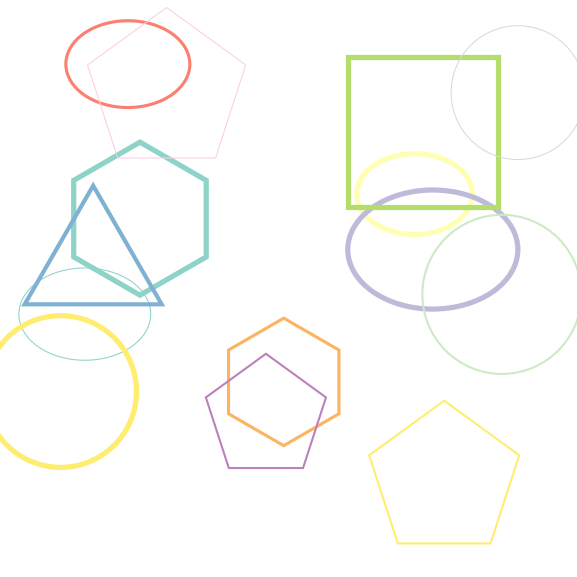[{"shape": "hexagon", "thickness": 2.5, "radius": 0.66, "center": [0.242, 0.621]}, {"shape": "oval", "thickness": 0.5, "radius": 0.57, "center": [0.147, 0.455]}, {"shape": "oval", "thickness": 2.5, "radius": 0.5, "center": [0.718, 0.663]}, {"shape": "oval", "thickness": 2.5, "radius": 0.74, "center": [0.749, 0.567]}, {"shape": "oval", "thickness": 1.5, "radius": 0.54, "center": [0.221, 0.888]}, {"shape": "triangle", "thickness": 2, "radius": 0.68, "center": [0.161, 0.541]}, {"shape": "hexagon", "thickness": 1.5, "radius": 0.55, "center": [0.491, 0.338]}, {"shape": "square", "thickness": 2.5, "radius": 0.65, "center": [0.733, 0.77]}, {"shape": "pentagon", "thickness": 0.5, "radius": 0.72, "center": [0.289, 0.842]}, {"shape": "circle", "thickness": 0.5, "radius": 0.58, "center": [0.897, 0.839]}, {"shape": "pentagon", "thickness": 1, "radius": 0.55, "center": [0.46, 0.277]}, {"shape": "circle", "thickness": 1, "radius": 0.69, "center": [0.869, 0.489]}, {"shape": "pentagon", "thickness": 1, "radius": 0.68, "center": [0.769, 0.169]}, {"shape": "circle", "thickness": 2.5, "radius": 0.66, "center": [0.105, 0.321]}]